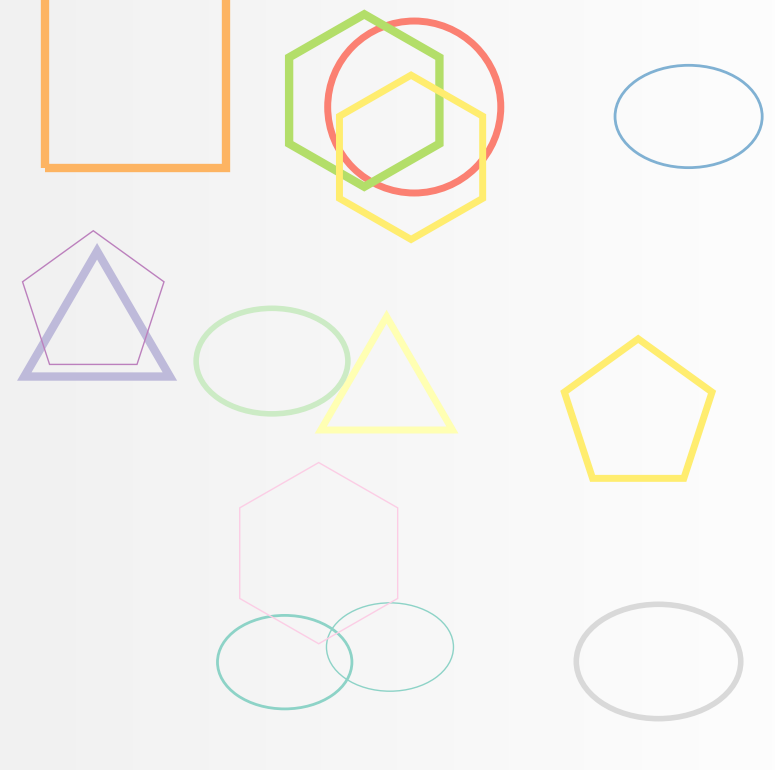[{"shape": "oval", "thickness": 0.5, "radius": 0.41, "center": [0.503, 0.16]}, {"shape": "oval", "thickness": 1, "radius": 0.43, "center": [0.367, 0.14]}, {"shape": "triangle", "thickness": 2.5, "radius": 0.49, "center": [0.499, 0.491]}, {"shape": "triangle", "thickness": 3, "radius": 0.54, "center": [0.125, 0.565]}, {"shape": "circle", "thickness": 2.5, "radius": 0.56, "center": [0.535, 0.861]}, {"shape": "oval", "thickness": 1, "radius": 0.47, "center": [0.889, 0.849]}, {"shape": "square", "thickness": 3, "radius": 0.58, "center": [0.175, 0.899]}, {"shape": "hexagon", "thickness": 3, "radius": 0.56, "center": [0.47, 0.869]}, {"shape": "hexagon", "thickness": 0.5, "radius": 0.59, "center": [0.411, 0.282]}, {"shape": "oval", "thickness": 2, "radius": 0.53, "center": [0.85, 0.141]}, {"shape": "pentagon", "thickness": 0.5, "radius": 0.48, "center": [0.12, 0.604]}, {"shape": "oval", "thickness": 2, "radius": 0.49, "center": [0.351, 0.531]}, {"shape": "hexagon", "thickness": 2.5, "radius": 0.53, "center": [0.53, 0.796]}, {"shape": "pentagon", "thickness": 2.5, "radius": 0.5, "center": [0.823, 0.46]}]